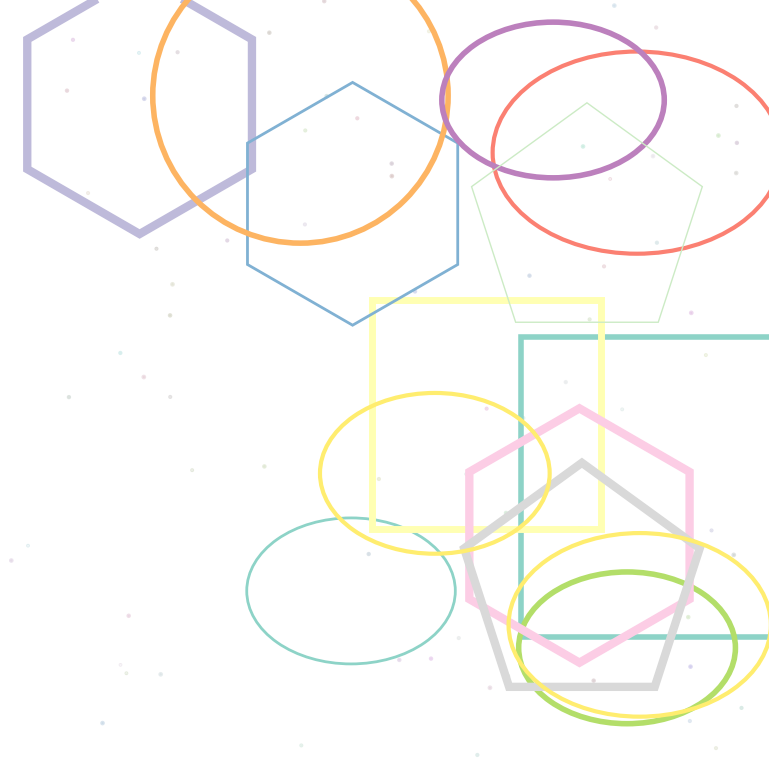[{"shape": "oval", "thickness": 1, "radius": 0.68, "center": [0.456, 0.233]}, {"shape": "square", "thickness": 2, "radius": 0.97, "center": [0.872, 0.367]}, {"shape": "square", "thickness": 2.5, "radius": 0.74, "center": [0.631, 0.461]}, {"shape": "hexagon", "thickness": 3, "radius": 0.84, "center": [0.181, 0.865]}, {"shape": "oval", "thickness": 1.5, "radius": 0.94, "center": [0.827, 0.802]}, {"shape": "hexagon", "thickness": 1, "radius": 0.79, "center": [0.458, 0.735]}, {"shape": "circle", "thickness": 2, "radius": 0.96, "center": [0.39, 0.876]}, {"shape": "oval", "thickness": 2, "radius": 0.7, "center": [0.814, 0.159]}, {"shape": "hexagon", "thickness": 3, "radius": 0.83, "center": [0.753, 0.305]}, {"shape": "pentagon", "thickness": 3, "radius": 0.8, "center": [0.756, 0.238]}, {"shape": "oval", "thickness": 2, "radius": 0.72, "center": [0.718, 0.87]}, {"shape": "pentagon", "thickness": 0.5, "radius": 0.79, "center": [0.762, 0.709]}, {"shape": "oval", "thickness": 1.5, "radius": 0.85, "center": [0.831, 0.188]}, {"shape": "oval", "thickness": 1.5, "radius": 0.75, "center": [0.565, 0.385]}]